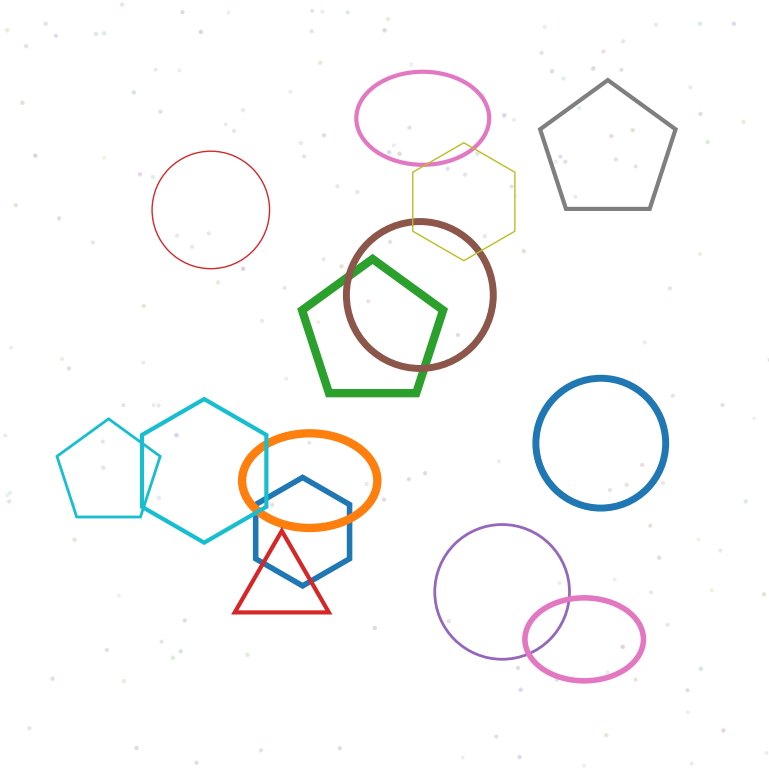[{"shape": "hexagon", "thickness": 2, "radius": 0.35, "center": [0.393, 0.31]}, {"shape": "circle", "thickness": 2.5, "radius": 0.42, "center": [0.78, 0.424]}, {"shape": "oval", "thickness": 3, "radius": 0.44, "center": [0.402, 0.376]}, {"shape": "pentagon", "thickness": 3, "radius": 0.48, "center": [0.484, 0.567]}, {"shape": "circle", "thickness": 0.5, "radius": 0.38, "center": [0.274, 0.727]}, {"shape": "triangle", "thickness": 1.5, "radius": 0.35, "center": [0.366, 0.24]}, {"shape": "circle", "thickness": 1, "radius": 0.44, "center": [0.652, 0.231]}, {"shape": "circle", "thickness": 2.5, "radius": 0.48, "center": [0.545, 0.617]}, {"shape": "oval", "thickness": 2, "radius": 0.38, "center": [0.759, 0.17]}, {"shape": "oval", "thickness": 1.5, "radius": 0.43, "center": [0.549, 0.846]}, {"shape": "pentagon", "thickness": 1.5, "radius": 0.46, "center": [0.789, 0.804]}, {"shape": "hexagon", "thickness": 0.5, "radius": 0.38, "center": [0.602, 0.738]}, {"shape": "hexagon", "thickness": 1.5, "radius": 0.47, "center": [0.265, 0.388]}, {"shape": "pentagon", "thickness": 1, "radius": 0.35, "center": [0.141, 0.386]}]